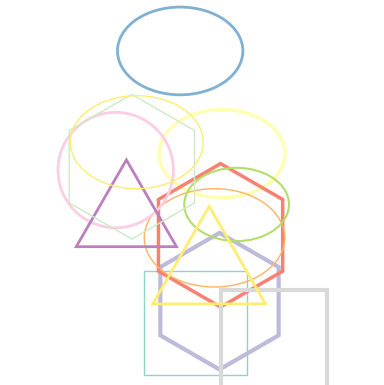[{"shape": "square", "thickness": 1, "radius": 0.67, "center": [0.508, 0.161]}, {"shape": "oval", "thickness": 2.5, "radius": 0.82, "center": [0.577, 0.601]}, {"shape": "hexagon", "thickness": 3, "radius": 0.89, "center": [0.57, 0.218]}, {"shape": "hexagon", "thickness": 2.5, "radius": 0.93, "center": [0.573, 0.389]}, {"shape": "oval", "thickness": 2, "radius": 0.81, "center": [0.468, 0.868]}, {"shape": "oval", "thickness": 1, "radius": 0.91, "center": [0.557, 0.382]}, {"shape": "oval", "thickness": 1.5, "radius": 0.68, "center": [0.615, 0.469]}, {"shape": "circle", "thickness": 2, "radius": 0.75, "center": [0.301, 0.558]}, {"shape": "square", "thickness": 3, "radius": 0.69, "center": [0.712, 0.11]}, {"shape": "triangle", "thickness": 2, "radius": 0.75, "center": [0.328, 0.434]}, {"shape": "hexagon", "thickness": 1, "radius": 0.94, "center": [0.342, 0.567]}, {"shape": "oval", "thickness": 1, "radius": 0.86, "center": [0.355, 0.631]}, {"shape": "triangle", "thickness": 2, "radius": 0.84, "center": [0.543, 0.295]}]